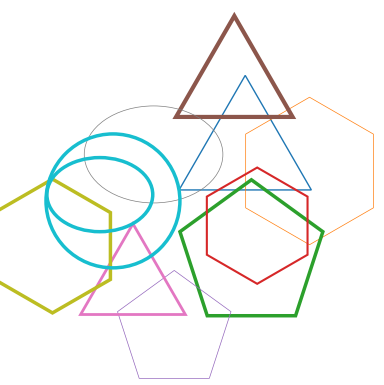[{"shape": "triangle", "thickness": 1, "radius": 0.99, "center": [0.637, 0.606]}, {"shape": "hexagon", "thickness": 0.5, "radius": 0.96, "center": [0.804, 0.556]}, {"shape": "pentagon", "thickness": 2.5, "radius": 0.98, "center": [0.653, 0.338]}, {"shape": "hexagon", "thickness": 1.5, "radius": 0.76, "center": [0.668, 0.414]}, {"shape": "pentagon", "thickness": 0.5, "radius": 0.77, "center": [0.453, 0.143]}, {"shape": "triangle", "thickness": 3, "radius": 0.87, "center": [0.609, 0.784]}, {"shape": "triangle", "thickness": 2, "radius": 0.79, "center": [0.345, 0.262]}, {"shape": "oval", "thickness": 0.5, "radius": 0.9, "center": [0.399, 0.599]}, {"shape": "hexagon", "thickness": 2.5, "radius": 0.87, "center": [0.136, 0.361]}, {"shape": "oval", "thickness": 2.5, "radius": 0.69, "center": [0.259, 0.494]}, {"shape": "circle", "thickness": 2.5, "radius": 0.87, "center": [0.293, 0.478]}]